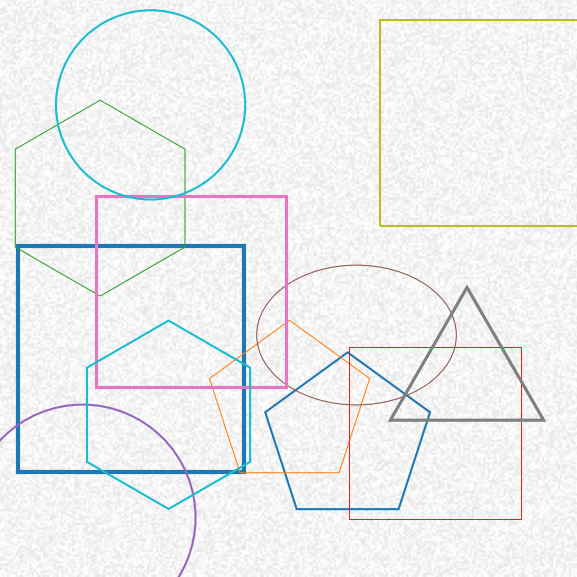[{"shape": "pentagon", "thickness": 1, "radius": 0.75, "center": [0.602, 0.239]}, {"shape": "square", "thickness": 2, "radius": 0.98, "center": [0.227, 0.377]}, {"shape": "pentagon", "thickness": 0.5, "radius": 0.73, "center": [0.501, 0.299]}, {"shape": "hexagon", "thickness": 0.5, "radius": 0.85, "center": [0.173, 0.656]}, {"shape": "square", "thickness": 0.5, "radius": 0.75, "center": [0.754, 0.249]}, {"shape": "circle", "thickness": 1, "radius": 0.98, "center": [0.143, 0.103]}, {"shape": "oval", "thickness": 0.5, "radius": 0.86, "center": [0.617, 0.419]}, {"shape": "square", "thickness": 1.5, "radius": 0.82, "center": [0.331, 0.494]}, {"shape": "triangle", "thickness": 1.5, "radius": 0.77, "center": [0.809, 0.348]}, {"shape": "square", "thickness": 1, "radius": 0.89, "center": [0.837, 0.787]}, {"shape": "hexagon", "thickness": 1, "radius": 0.82, "center": [0.292, 0.281]}, {"shape": "circle", "thickness": 1, "radius": 0.82, "center": [0.261, 0.818]}]